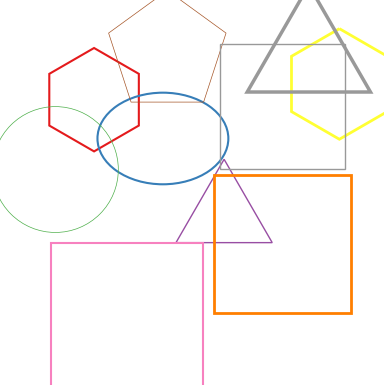[{"shape": "hexagon", "thickness": 1.5, "radius": 0.67, "center": [0.244, 0.741]}, {"shape": "oval", "thickness": 1.5, "radius": 0.85, "center": [0.423, 0.64]}, {"shape": "circle", "thickness": 0.5, "radius": 0.82, "center": [0.144, 0.56]}, {"shape": "triangle", "thickness": 1, "radius": 0.72, "center": [0.582, 0.442]}, {"shape": "square", "thickness": 2, "radius": 0.89, "center": [0.734, 0.366]}, {"shape": "hexagon", "thickness": 2, "radius": 0.72, "center": [0.882, 0.782]}, {"shape": "pentagon", "thickness": 0.5, "radius": 0.8, "center": [0.435, 0.865]}, {"shape": "square", "thickness": 1.5, "radius": 0.98, "center": [0.33, 0.172]}, {"shape": "triangle", "thickness": 2.5, "radius": 0.92, "center": [0.802, 0.853]}, {"shape": "square", "thickness": 1, "radius": 0.81, "center": [0.734, 0.724]}]